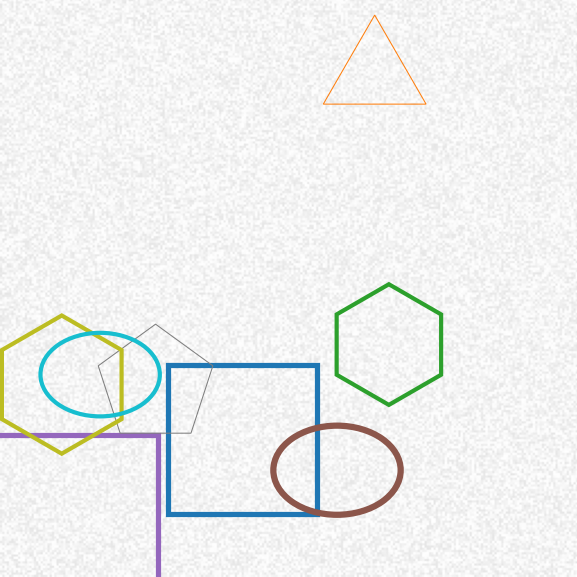[{"shape": "square", "thickness": 2.5, "radius": 0.64, "center": [0.419, 0.238]}, {"shape": "triangle", "thickness": 0.5, "radius": 0.51, "center": [0.649, 0.87]}, {"shape": "hexagon", "thickness": 2, "radius": 0.52, "center": [0.673, 0.402]}, {"shape": "square", "thickness": 2.5, "radius": 0.72, "center": [0.13, 0.102]}, {"shape": "oval", "thickness": 3, "radius": 0.55, "center": [0.584, 0.185]}, {"shape": "pentagon", "thickness": 0.5, "radius": 0.52, "center": [0.269, 0.333]}, {"shape": "hexagon", "thickness": 2, "radius": 0.6, "center": [0.107, 0.333]}, {"shape": "oval", "thickness": 2, "radius": 0.52, "center": [0.173, 0.35]}]